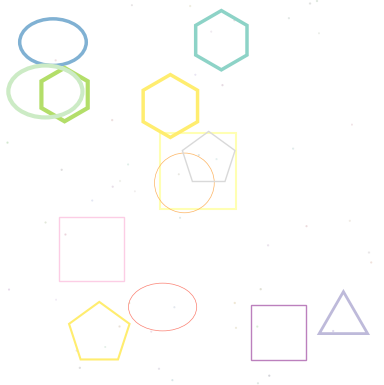[{"shape": "hexagon", "thickness": 2.5, "radius": 0.38, "center": [0.575, 0.896]}, {"shape": "square", "thickness": 1.5, "radius": 0.5, "center": [0.514, 0.556]}, {"shape": "triangle", "thickness": 2, "radius": 0.36, "center": [0.892, 0.17]}, {"shape": "oval", "thickness": 0.5, "radius": 0.44, "center": [0.422, 0.203]}, {"shape": "oval", "thickness": 2.5, "radius": 0.43, "center": [0.138, 0.891]}, {"shape": "circle", "thickness": 0.5, "radius": 0.39, "center": [0.479, 0.525]}, {"shape": "hexagon", "thickness": 3, "radius": 0.35, "center": [0.168, 0.754]}, {"shape": "square", "thickness": 1, "radius": 0.42, "center": [0.237, 0.354]}, {"shape": "pentagon", "thickness": 1, "radius": 0.36, "center": [0.542, 0.587]}, {"shape": "square", "thickness": 1, "radius": 0.36, "center": [0.723, 0.137]}, {"shape": "oval", "thickness": 3, "radius": 0.48, "center": [0.118, 0.762]}, {"shape": "hexagon", "thickness": 2.5, "radius": 0.41, "center": [0.442, 0.725]}, {"shape": "pentagon", "thickness": 1.5, "radius": 0.41, "center": [0.258, 0.133]}]